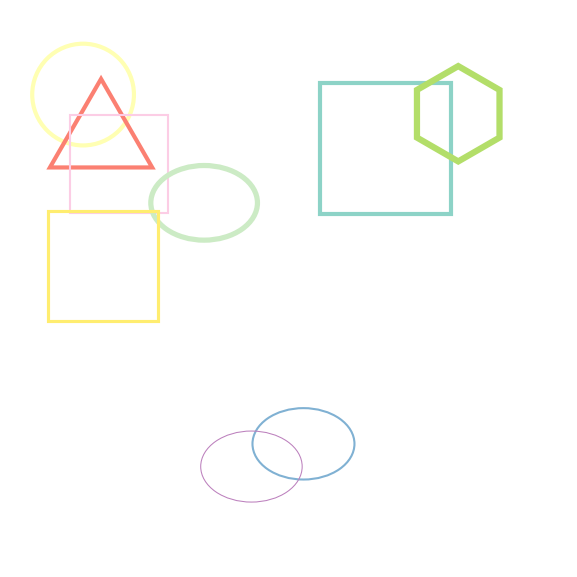[{"shape": "square", "thickness": 2, "radius": 0.57, "center": [0.668, 0.742]}, {"shape": "circle", "thickness": 2, "radius": 0.44, "center": [0.144, 0.835]}, {"shape": "triangle", "thickness": 2, "radius": 0.51, "center": [0.175, 0.76]}, {"shape": "oval", "thickness": 1, "radius": 0.44, "center": [0.525, 0.231]}, {"shape": "hexagon", "thickness": 3, "radius": 0.41, "center": [0.793, 0.802]}, {"shape": "square", "thickness": 1, "radius": 0.43, "center": [0.206, 0.715]}, {"shape": "oval", "thickness": 0.5, "radius": 0.44, "center": [0.435, 0.191]}, {"shape": "oval", "thickness": 2.5, "radius": 0.46, "center": [0.353, 0.648]}, {"shape": "square", "thickness": 1.5, "radius": 0.48, "center": [0.178, 0.539]}]